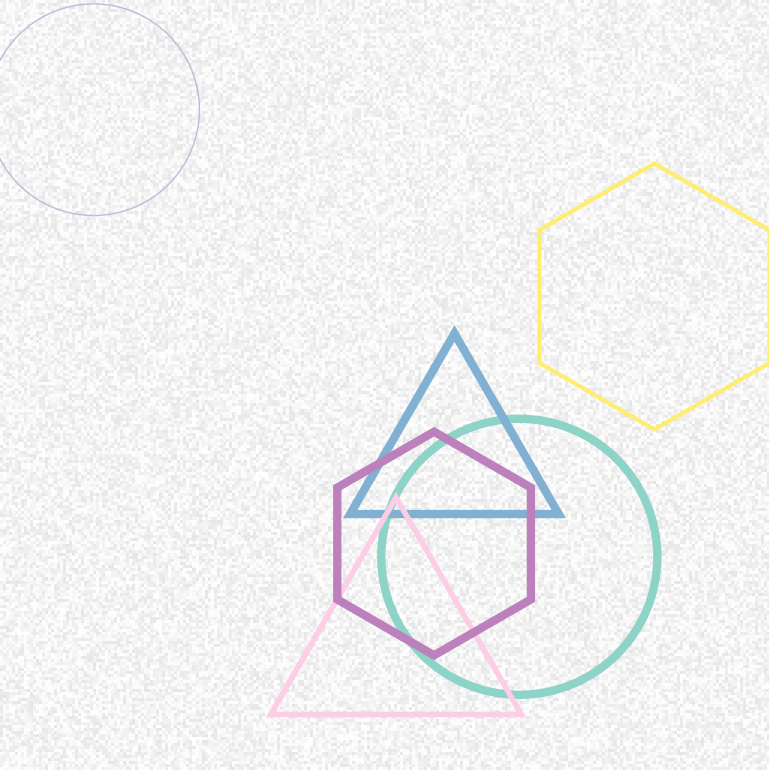[{"shape": "circle", "thickness": 3, "radius": 0.9, "center": [0.674, 0.277]}, {"shape": "circle", "thickness": 0.5, "radius": 0.69, "center": [0.122, 0.858]}, {"shape": "triangle", "thickness": 3, "radius": 0.78, "center": [0.59, 0.411]}, {"shape": "triangle", "thickness": 2, "radius": 0.94, "center": [0.514, 0.166]}, {"shape": "hexagon", "thickness": 3, "radius": 0.73, "center": [0.564, 0.294]}, {"shape": "hexagon", "thickness": 1.5, "radius": 0.86, "center": [0.85, 0.615]}]